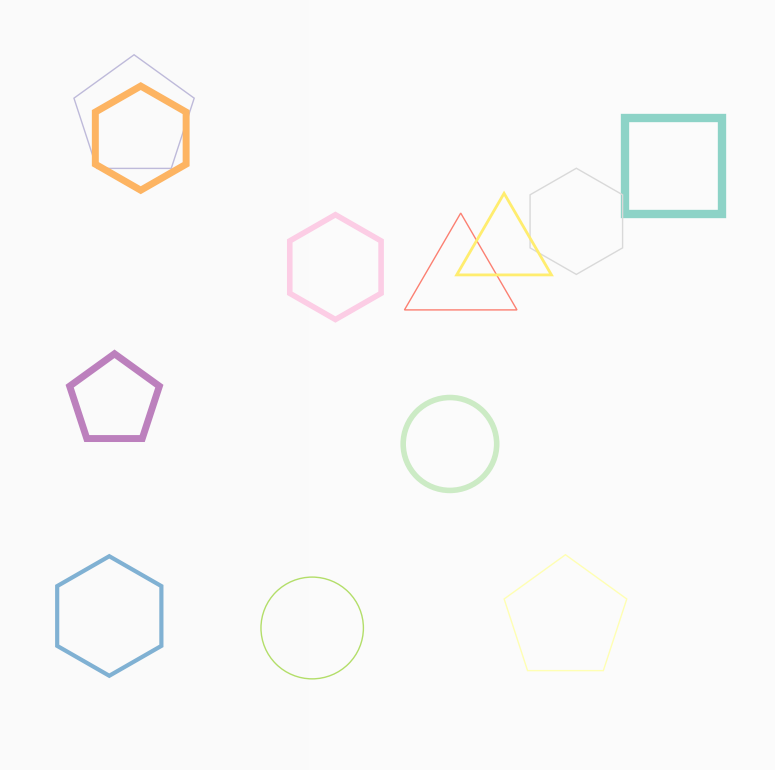[{"shape": "square", "thickness": 3, "radius": 0.31, "center": [0.869, 0.784]}, {"shape": "pentagon", "thickness": 0.5, "radius": 0.42, "center": [0.73, 0.196]}, {"shape": "pentagon", "thickness": 0.5, "radius": 0.41, "center": [0.173, 0.847]}, {"shape": "triangle", "thickness": 0.5, "radius": 0.42, "center": [0.594, 0.639]}, {"shape": "hexagon", "thickness": 1.5, "radius": 0.39, "center": [0.141, 0.2]}, {"shape": "hexagon", "thickness": 2.5, "radius": 0.34, "center": [0.182, 0.821]}, {"shape": "circle", "thickness": 0.5, "radius": 0.33, "center": [0.403, 0.184]}, {"shape": "hexagon", "thickness": 2, "radius": 0.34, "center": [0.433, 0.653]}, {"shape": "hexagon", "thickness": 0.5, "radius": 0.34, "center": [0.744, 0.713]}, {"shape": "pentagon", "thickness": 2.5, "radius": 0.3, "center": [0.148, 0.48]}, {"shape": "circle", "thickness": 2, "radius": 0.3, "center": [0.581, 0.423]}, {"shape": "triangle", "thickness": 1, "radius": 0.35, "center": [0.65, 0.678]}]